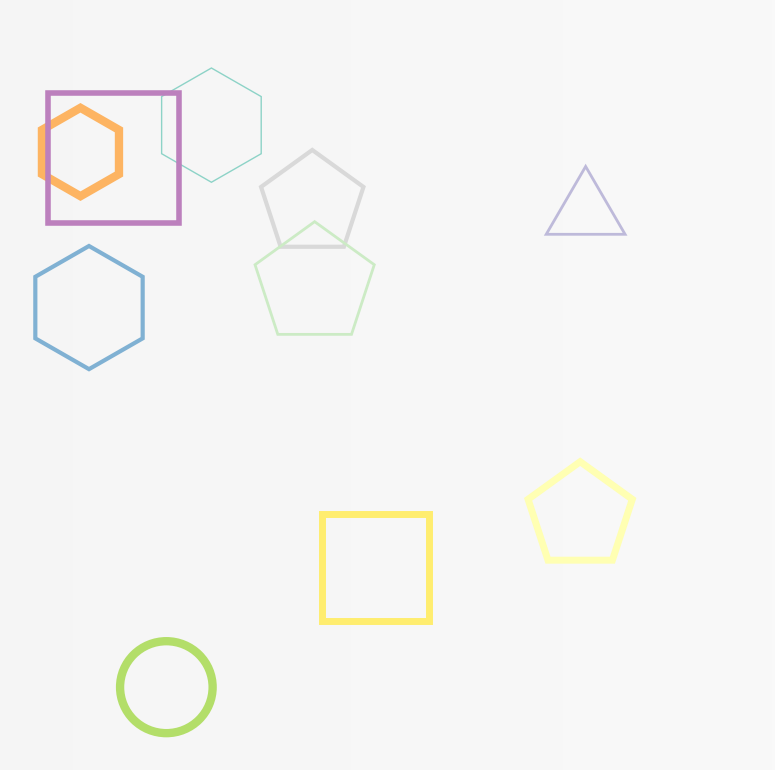[{"shape": "hexagon", "thickness": 0.5, "radius": 0.37, "center": [0.273, 0.837]}, {"shape": "pentagon", "thickness": 2.5, "radius": 0.35, "center": [0.749, 0.33]}, {"shape": "triangle", "thickness": 1, "radius": 0.29, "center": [0.756, 0.725]}, {"shape": "hexagon", "thickness": 1.5, "radius": 0.4, "center": [0.115, 0.601]}, {"shape": "hexagon", "thickness": 3, "radius": 0.29, "center": [0.104, 0.803]}, {"shape": "circle", "thickness": 3, "radius": 0.3, "center": [0.215, 0.108]}, {"shape": "pentagon", "thickness": 1.5, "radius": 0.35, "center": [0.403, 0.736]}, {"shape": "square", "thickness": 2, "radius": 0.42, "center": [0.146, 0.794]}, {"shape": "pentagon", "thickness": 1, "radius": 0.4, "center": [0.406, 0.631]}, {"shape": "square", "thickness": 2.5, "radius": 0.35, "center": [0.484, 0.263]}]